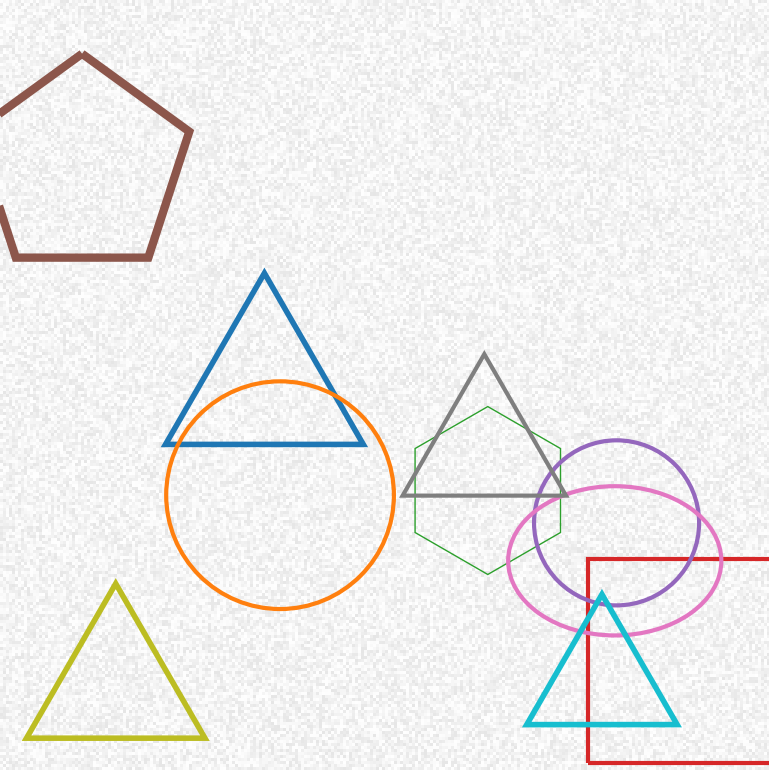[{"shape": "triangle", "thickness": 2, "radius": 0.74, "center": [0.343, 0.497]}, {"shape": "circle", "thickness": 1.5, "radius": 0.74, "center": [0.364, 0.357]}, {"shape": "hexagon", "thickness": 0.5, "radius": 0.55, "center": [0.633, 0.363]}, {"shape": "square", "thickness": 1.5, "radius": 0.66, "center": [0.895, 0.142]}, {"shape": "circle", "thickness": 1.5, "radius": 0.54, "center": [0.801, 0.321]}, {"shape": "pentagon", "thickness": 3, "radius": 0.73, "center": [0.107, 0.784]}, {"shape": "oval", "thickness": 1.5, "radius": 0.69, "center": [0.798, 0.272]}, {"shape": "triangle", "thickness": 1.5, "radius": 0.61, "center": [0.629, 0.418]}, {"shape": "triangle", "thickness": 2, "radius": 0.67, "center": [0.15, 0.108]}, {"shape": "triangle", "thickness": 2, "radius": 0.56, "center": [0.782, 0.115]}]